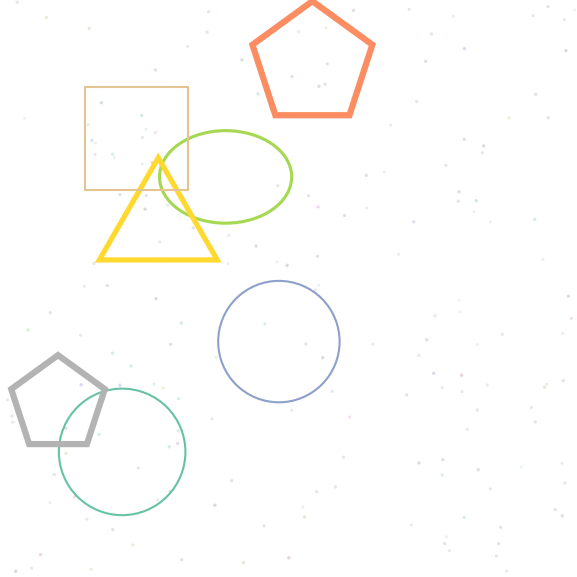[{"shape": "circle", "thickness": 1, "radius": 0.55, "center": [0.211, 0.217]}, {"shape": "pentagon", "thickness": 3, "radius": 0.55, "center": [0.541, 0.888]}, {"shape": "circle", "thickness": 1, "radius": 0.53, "center": [0.483, 0.408]}, {"shape": "oval", "thickness": 1.5, "radius": 0.57, "center": [0.391, 0.693]}, {"shape": "triangle", "thickness": 2.5, "radius": 0.59, "center": [0.274, 0.608]}, {"shape": "square", "thickness": 1, "radius": 0.45, "center": [0.237, 0.759]}, {"shape": "pentagon", "thickness": 3, "radius": 0.43, "center": [0.1, 0.299]}]